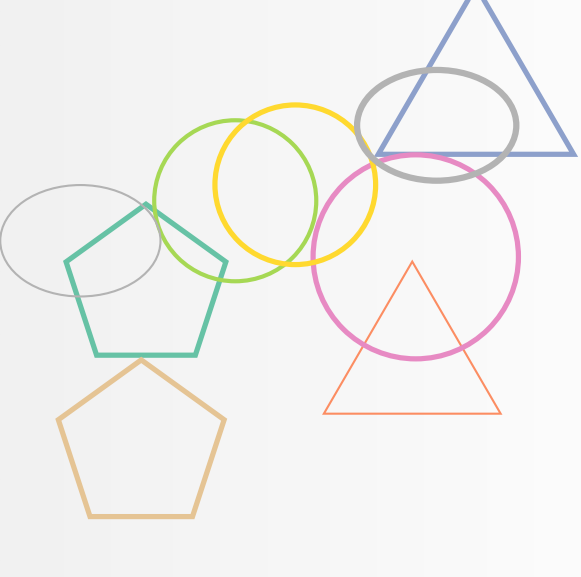[{"shape": "pentagon", "thickness": 2.5, "radius": 0.72, "center": [0.251, 0.501]}, {"shape": "triangle", "thickness": 1, "radius": 0.88, "center": [0.709, 0.371]}, {"shape": "triangle", "thickness": 2.5, "radius": 0.97, "center": [0.819, 0.829]}, {"shape": "circle", "thickness": 2.5, "radius": 0.88, "center": [0.715, 0.554]}, {"shape": "circle", "thickness": 2, "radius": 0.7, "center": [0.405, 0.651]}, {"shape": "circle", "thickness": 2.5, "radius": 0.69, "center": [0.508, 0.679]}, {"shape": "pentagon", "thickness": 2.5, "radius": 0.75, "center": [0.243, 0.226]}, {"shape": "oval", "thickness": 3, "radius": 0.68, "center": [0.751, 0.782]}, {"shape": "oval", "thickness": 1, "radius": 0.69, "center": [0.138, 0.582]}]